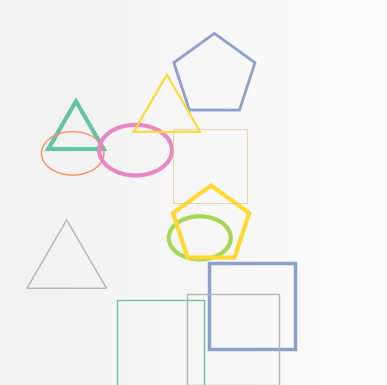[{"shape": "triangle", "thickness": 3, "radius": 0.41, "center": [0.196, 0.654]}, {"shape": "square", "thickness": 1, "radius": 0.56, "center": [0.413, 0.108]}, {"shape": "oval", "thickness": 1, "radius": 0.4, "center": [0.188, 0.602]}, {"shape": "square", "thickness": 2.5, "radius": 0.56, "center": [0.65, 0.206]}, {"shape": "pentagon", "thickness": 2, "radius": 0.55, "center": [0.553, 0.803]}, {"shape": "oval", "thickness": 3, "radius": 0.47, "center": [0.35, 0.61]}, {"shape": "oval", "thickness": 3, "radius": 0.4, "center": [0.516, 0.382]}, {"shape": "triangle", "thickness": 1.5, "radius": 0.5, "center": [0.431, 0.707]}, {"shape": "pentagon", "thickness": 3, "radius": 0.52, "center": [0.545, 0.415]}, {"shape": "square", "thickness": 0.5, "radius": 0.48, "center": [0.542, 0.568]}, {"shape": "triangle", "thickness": 1, "radius": 0.59, "center": [0.172, 0.31]}, {"shape": "square", "thickness": 1, "radius": 0.59, "center": [0.602, 0.119]}]